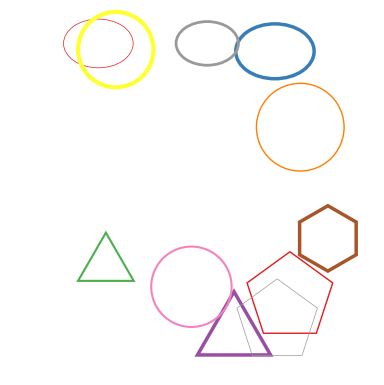[{"shape": "oval", "thickness": 0.5, "radius": 0.45, "center": [0.255, 0.887]}, {"shape": "pentagon", "thickness": 1, "radius": 0.58, "center": [0.753, 0.229]}, {"shape": "oval", "thickness": 2.5, "radius": 0.51, "center": [0.714, 0.867]}, {"shape": "triangle", "thickness": 1.5, "radius": 0.42, "center": [0.275, 0.312]}, {"shape": "triangle", "thickness": 2.5, "radius": 0.55, "center": [0.608, 0.133]}, {"shape": "circle", "thickness": 1, "radius": 0.57, "center": [0.78, 0.67]}, {"shape": "circle", "thickness": 3, "radius": 0.49, "center": [0.301, 0.871]}, {"shape": "hexagon", "thickness": 2.5, "radius": 0.42, "center": [0.852, 0.381]}, {"shape": "circle", "thickness": 1.5, "radius": 0.52, "center": [0.497, 0.255]}, {"shape": "oval", "thickness": 2, "radius": 0.4, "center": [0.538, 0.887]}, {"shape": "pentagon", "thickness": 0.5, "radius": 0.55, "center": [0.72, 0.166]}]